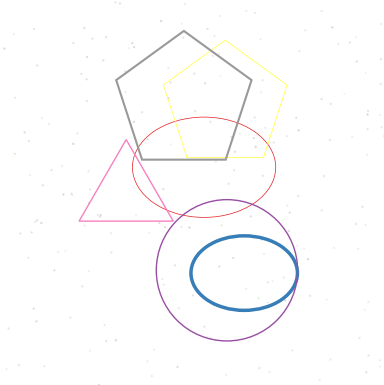[{"shape": "oval", "thickness": 0.5, "radius": 0.93, "center": [0.53, 0.566]}, {"shape": "oval", "thickness": 2.5, "radius": 0.69, "center": [0.634, 0.291]}, {"shape": "circle", "thickness": 1, "radius": 0.92, "center": [0.589, 0.298]}, {"shape": "pentagon", "thickness": 0.5, "radius": 0.84, "center": [0.585, 0.727]}, {"shape": "triangle", "thickness": 1, "radius": 0.71, "center": [0.328, 0.496]}, {"shape": "pentagon", "thickness": 1.5, "radius": 0.92, "center": [0.478, 0.735]}]